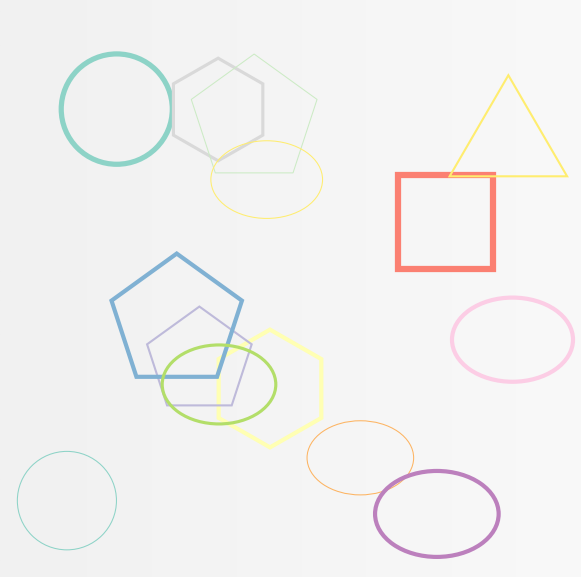[{"shape": "circle", "thickness": 2.5, "radius": 0.48, "center": [0.201, 0.81]}, {"shape": "circle", "thickness": 0.5, "radius": 0.43, "center": [0.115, 0.132]}, {"shape": "hexagon", "thickness": 2, "radius": 0.51, "center": [0.465, 0.326]}, {"shape": "pentagon", "thickness": 1, "radius": 0.47, "center": [0.343, 0.374]}, {"shape": "square", "thickness": 3, "radius": 0.41, "center": [0.766, 0.615]}, {"shape": "pentagon", "thickness": 2, "radius": 0.59, "center": [0.304, 0.442]}, {"shape": "oval", "thickness": 0.5, "radius": 0.46, "center": [0.62, 0.206]}, {"shape": "oval", "thickness": 1.5, "radius": 0.49, "center": [0.377, 0.333]}, {"shape": "oval", "thickness": 2, "radius": 0.52, "center": [0.882, 0.411]}, {"shape": "hexagon", "thickness": 1.5, "radius": 0.44, "center": [0.375, 0.81]}, {"shape": "oval", "thickness": 2, "radius": 0.53, "center": [0.752, 0.109]}, {"shape": "pentagon", "thickness": 0.5, "radius": 0.57, "center": [0.437, 0.792]}, {"shape": "triangle", "thickness": 1, "radius": 0.58, "center": [0.875, 0.752]}, {"shape": "oval", "thickness": 0.5, "radius": 0.48, "center": [0.459, 0.688]}]